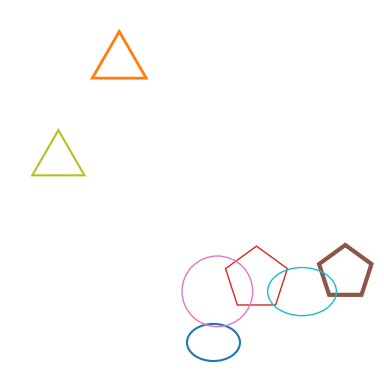[{"shape": "oval", "thickness": 1.5, "radius": 0.34, "center": [0.554, 0.11]}, {"shape": "triangle", "thickness": 2, "radius": 0.4, "center": [0.31, 0.837]}, {"shape": "pentagon", "thickness": 1, "radius": 0.42, "center": [0.666, 0.276]}, {"shape": "pentagon", "thickness": 3, "radius": 0.36, "center": [0.897, 0.292]}, {"shape": "circle", "thickness": 1, "radius": 0.46, "center": [0.565, 0.243]}, {"shape": "triangle", "thickness": 1.5, "radius": 0.39, "center": [0.152, 0.584]}, {"shape": "oval", "thickness": 1, "radius": 0.45, "center": [0.784, 0.243]}]